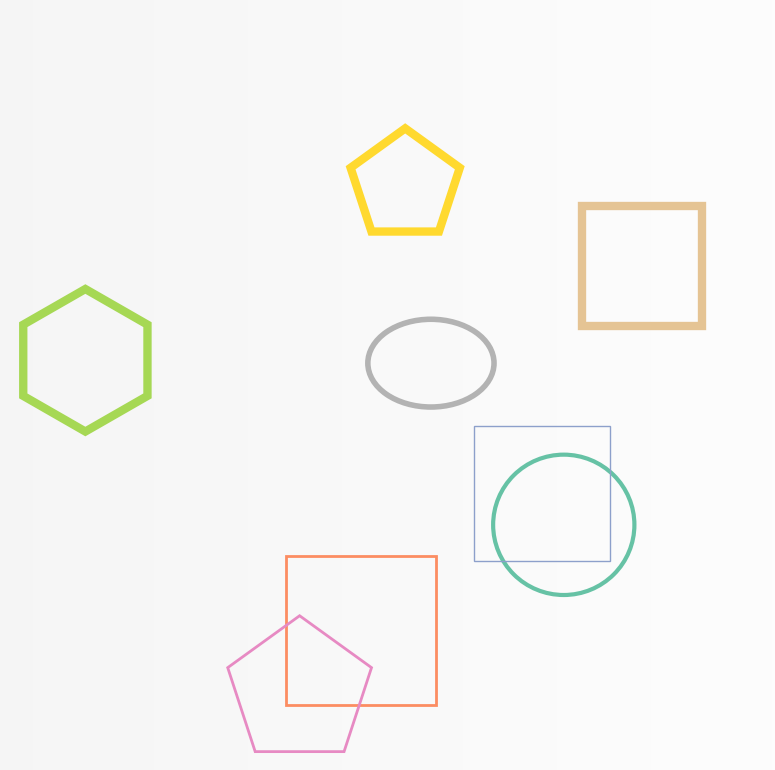[{"shape": "circle", "thickness": 1.5, "radius": 0.46, "center": [0.727, 0.318]}, {"shape": "square", "thickness": 1, "radius": 0.48, "center": [0.466, 0.181]}, {"shape": "square", "thickness": 0.5, "radius": 0.44, "center": [0.7, 0.359]}, {"shape": "pentagon", "thickness": 1, "radius": 0.49, "center": [0.387, 0.103]}, {"shape": "hexagon", "thickness": 3, "radius": 0.46, "center": [0.11, 0.532]}, {"shape": "pentagon", "thickness": 3, "radius": 0.37, "center": [0.523, 0.759]}, {"shape": "square", "thickness": 3, "radius": 0.39, "center": [0.828, 0.655]}, {"shape": "oval", "thickness": 2, "radius": 0.41, "center": [0.556, 0.528]}]